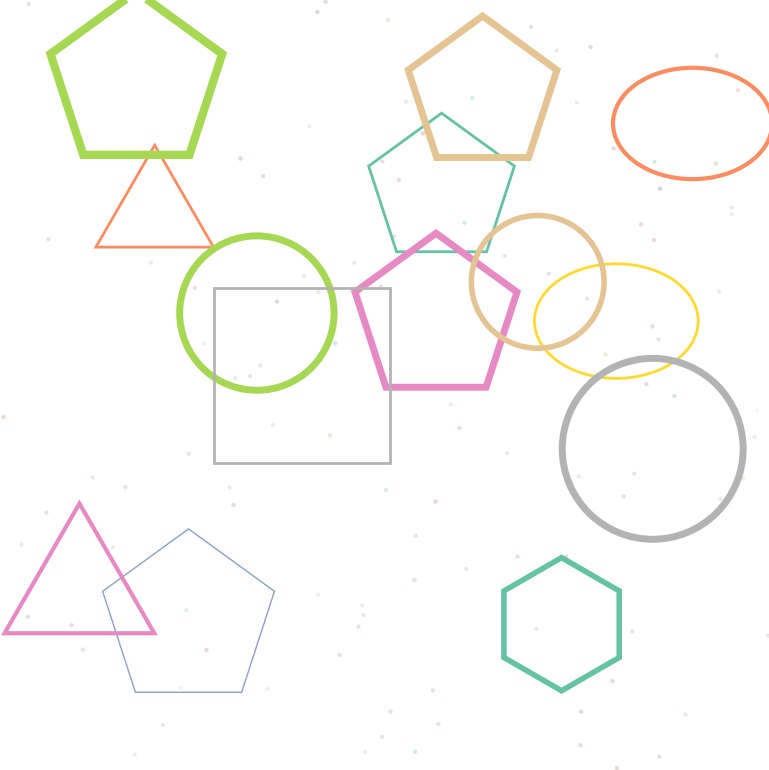[{"shape": "pentagon", "thickness": 1, "radius": 0.5, "center": [0.573, 0.754]}, {"shape": "hexagon", "thickness": 2, "radius": 0.43, "center": [0.729, 0.189]}, {"shape": "oval", "thickness": 1.5, "radius": 0.52, "center": [0.899, 0.84]}, {"shape": "triangle", "thickness": 1, "radius": 0.44, "center": [0.201, 0.723]}, {"shape": "pentagon", "thickness": 0.5, "radius": 0.59, "center": [0.245, 0.196]}, {"shape": "triangle", "thickness": 1.5, "radius": 0.56, "center": [0.103, 0.234]}, {"shape": "pentagon", "thickness": 2.5, "radius": 0.55, "center": [0.566, 0.587]}, {"shape": "pentagon", "thickness": 3, "radius": 0.59, "center": [0.177, 0.894]}, {"shape": "circle", "thickness": 2.5, "radius": 0.5, "center": [0.334, 0.593]}, {"shape": "oval", "thickness": 1, "radius": 0.53, "center": [0.8, 0.583]}, {"shape": "circle", "thickness": 2, "radius": 0.43, "center": [0.698, 0.634]}, {"shape": "pentagon", "thickness": 2.5, "radius": 0.51, "center": [0.627, 0.878]}, {"shape": "circle", "thickness": 2.5, "radius": 0.59, "center": [0.848, 0.417]}, {"shape": "square", "thickness": 1, "radius": 0.57, "center": [0.392, 0.512]}]